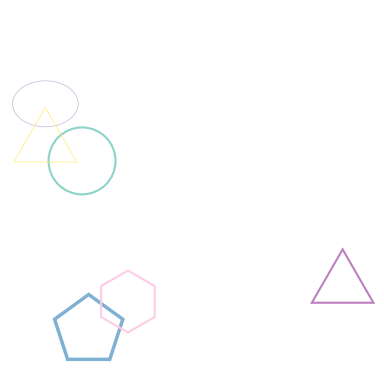[{"shape": "circle", "thickness": 1.5, "radius": 0.43, "center": [0.213, 0.582]}, {"shape": "oval", "thickness": 0.5, "radius": 0.43, "center": [0.118, 0.73]}, {"shape": "pentagon", "thickness": 2.5, "radius": 0.47, "center": [0.23, 0.142]}, {"shape": "hexagon", "thickness": 1.5, "radius": 0.4, "center": [0.332, 0.217]}, {"shape": "triangle", "thickness": 1.5, "radius": 0.46, "center": [0.89, 0.26]}, {"shape": "triangle", "thickness": 0.5, "radius": 0.47, "center": [0.118, 0.626]}]